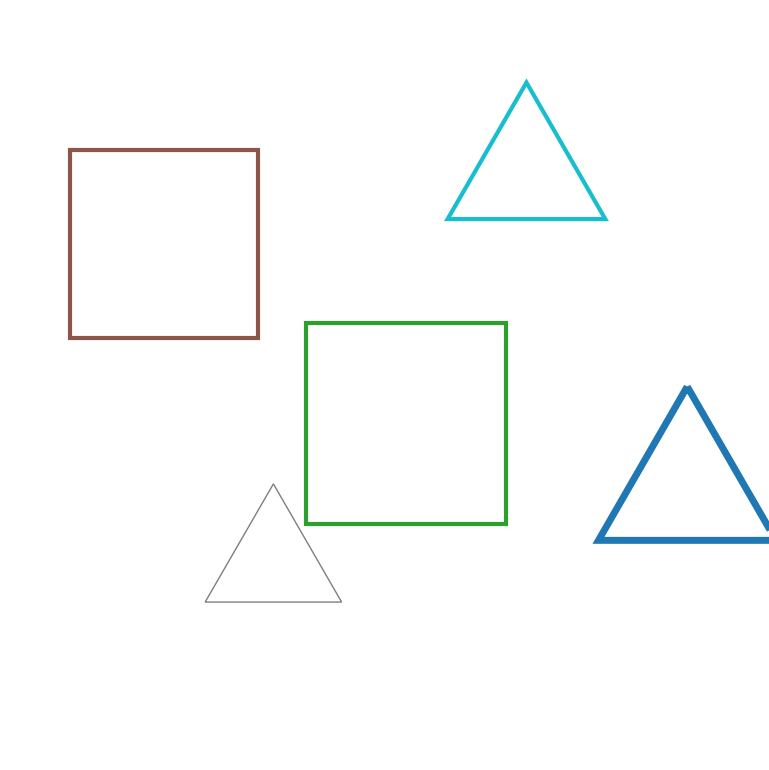[{"shape": "triangle", "thickness": 2.5, "radius": 0.67, "center": [0.893, 0.365]}, {"shape": "square", "thickness": 1.5, "radius": 0.65, "center": [0.527, 0.45]}, {"shape": "square", "thickness": 1.5, "radius": 0.61, "center": [0.213, 0.683]}, {"shape": "triangle", "thickness": 0.5, "radius": 0.51, "center": [0.355, 0.269]}, {"shape": "triangle", "thickness": 1.5, "radius": 0.59, "center": [0.684, 0.775]}]